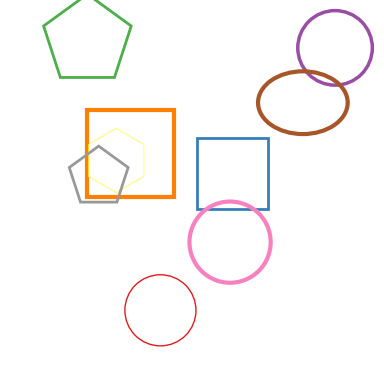[{"shape": "circle", "thickness": 1, "radius": 0.46, "center": [0.417, 0.194]}, {"shape": "square", "thickness": 2, "radius": 0.46, "center": [0.603, 0.55]}, {"shape": "pentagon", "thickness": 2, "radius": 0.6, "center": [0.227, 0.896]}, {"shape": "circle", "thickness": 2.5, "radius": 0.48, "center": [0.87, 0.876]}, {"shape": "square", "thickness": 3, "radius": 0.57, "center": [0.34, 0.602]}, {"shape": "hexagon", "thickness": 0.5, "radius": 0.42, "center": [0.302, 0.583]}, {"shape": "oval", "thickness": 3, "radius": 0.58, "center": [0.787, 0.733]}, {"shape": "circle", "thickness": 3, "radius": 0.53, "center": [0.598, 0.371]}, {"shape": "pentagon", "thickness": 2, "radius": 0.4, "center": [0.256, 0.54]}]